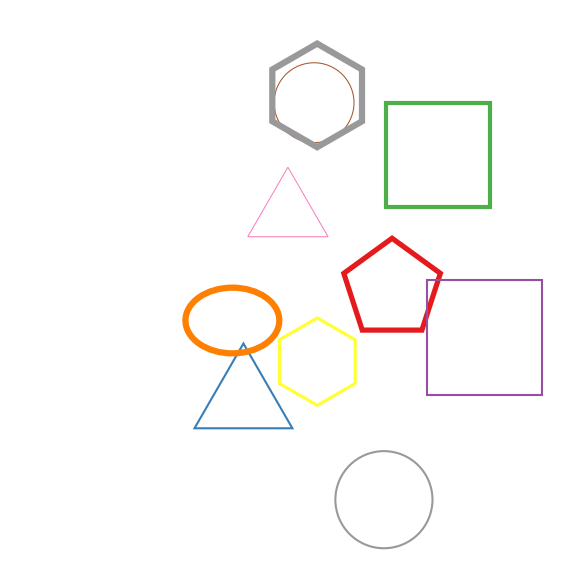[{"shape": "pentagon", "thickness": 2.5, "radius": 0.44, "center": [0.679, 0.499]}, {"shape": "triangle", "thickness": 1, "radius": 0.49, "center": [0.422, 0.306]}, {"shape": "square", "thickness": 2, "radius": 0.45, "center": [0.758, 0.731]}, {"shape": "square", "thickness": 1, "radius": 0.5, "center": [0.838, 0.415]}, {"shape": "oval", "thickness": 3, "radius": 0.41, "center": [0.402, 0.444]}, {"shape": "hexagon", "thickness": 1.5, "radius": 0.38, "center": [0.549, 0.373]}, {"shape": "circle", "thickness": 0.5, "radius": 0.35, "center": [0.544, 0.821]}, {"shape": "triangle", "thickness": 0.5, "radius": 0.4, "center": [0.499, 0.629]}, {"shape": "circle", "thickness": 1, "radius": 0.42, "center": [0.665, 0.134]}, {"shape": "hexagon", "thickness": 3, "radius": 0.45, "center": [0.549, 0.834]}]